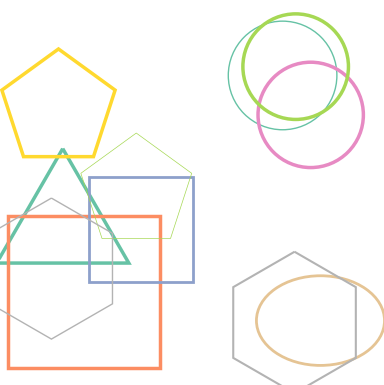[{"shape": "triangle", "thickness": 2.5, "radius": 0.99, "center": [0.163, 0.416]}, {"shape": "circle", "thickness": 1, "radius": 0.71, "center": [0.734, 0.804]}, {"shape": "square", "thickness": 2.5, "radius": 0.99, "center": [0.218, 0.241]}, {"shape": "square", "thickness": 2, "radius": 0.68, "center": [0.366, 0.405]}, {"shape": "circle", "thickness": 2.5, "radius": 0.68, "center": [0.807, 0.702]}, {"shape": "pentagon", "thickness": 0.5, "radius": 0.76, "center": [0.354, 0.503]}, {"shape": "circle", "thickness": 2.5, "radius": 0.69, "center": [0.768, 0.827]}, {"shape": "pentagon", "thickness": 2.5, "radius": 0.77, "center": [0.152, 0.718]}, {"shape": "oval", "thickness": 2, "radius": 0.83, "center": [0.832, 0.167]}, {"shape": "hexagon", "thickness": 1, "radius": 0.92, "center": [0.134, 0.302]}, {"shape": "hexagon", "thickness": 1.5, "radius": 0.92, "center": [0.765, 0.162]}]